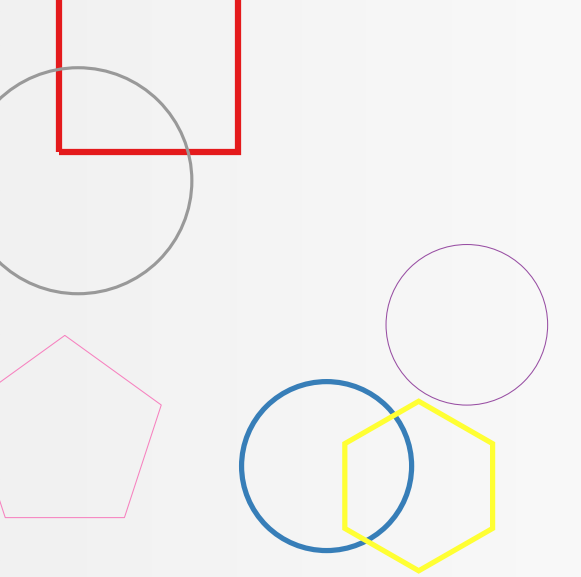[{"shape": "square", "thickness": 3, "radius": 0.77, "center": [0.256, 0.89]}, {"shape": "circle", "thickness": 2.5, "radius": 0.73, "center": [0.562, 0.192]}, {"shape": "circle", "thickness": 0.5, "radius": 0.7, "center": [0.803, 0.437]}, {"shape": "hexagon", "thickness": 2.5, "radius": 0.73, "center": [0.72, 0.158]}, {"shape": "pentagon", "thickness": 0.5, "radius": 0.87, "center": [0.112, 0.244]}, {"shape": "circle", "thickness": 1.5, "radius": 0.98, "center": [0.134, 0.686]}]